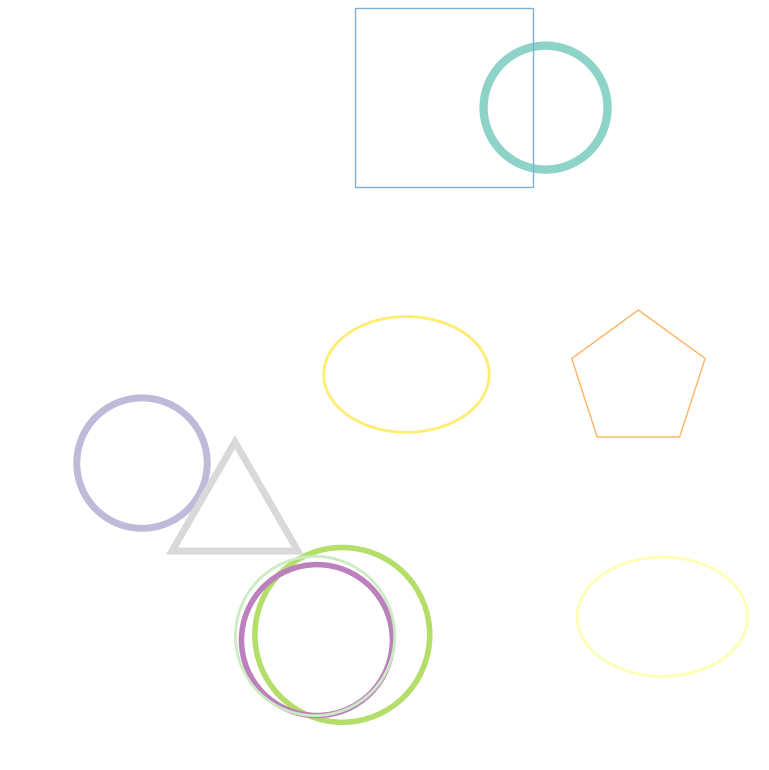[{"shape": "circle", "thickness": 3, "radius": 0.4, "center": [0.709, 0.86]}, {"shape": "oval", "thickness": 1, "radius": 0.55, "center": [0.86, 0.199]}, {"shape": "circle", "thickness": 2.5, "radius": 0.42, "center": [0.184, 0.399]}, {"shape": "square", "thickness": 0.5, "radius": 0.58, "center": [0.577, 0.874]}, {"shape": "pentagon", "thickness": 0.5, "radius": 0.46, "center": [0.829, 0.506]}, {"shape": "circle", "thickness": 2, "radius": 0.57, "center": [0.445, 0.176]}, {"shape": "triangle", "thickness": 2.5, "radius": 0.47, "center": [0.305, 0.332]}, {"shape": "circle", "thickness": 2, "radius": 0.49, "center": [0.412, 0.169]}, {"shape": "circle", "thickness": 1, "radius": 0.52, "center": [0.409, 0.174]}, {"shape": "oval", "thickness": 1, "radius": 0.54, "center": [0.528, 0.514]}]